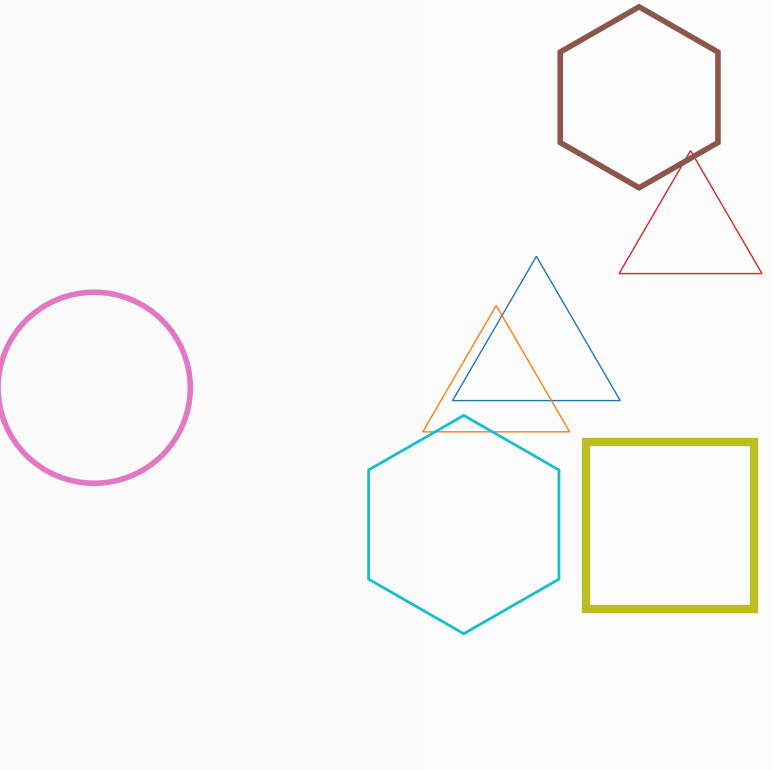[{"shape": "triangle", "thickness": 0.5, "radius": 0.62, "center": [0.692, 0.542]}, {"shape": "triangle", "thickness": 0.5, "radius": 0.55, "center": [0.64, 0.494]}, {"shape": "triangle", "thickness": 0.5, "radius": 0.53, "center": [0.891, 0.698]}, {"shape": "hexagon", "thickness": 2, "radius": 0.59, "center": [0.825, 0.874]}, {"shape": "circle", "thickness": 2, "radius": 0.62, "center": [0.122, 0.496]}, {"shape": "square", "thickness": 3, "radius": 0.54, "center": [0.864, 0.317]}, {"shape": "hexagon", "thickness": 1, "radius": 0.71, "center": [0.598, 0.319]}]